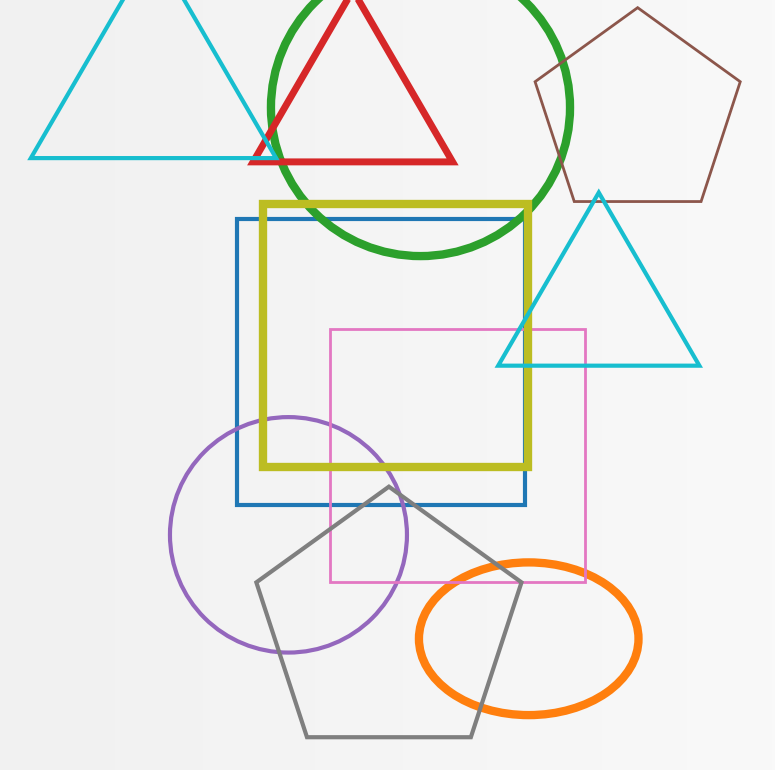[{"shape": "square", "thickness": 1.5, "radius": 0.93, "center": [0.491, 0.53]}, {"shape": "oval", "thickness": 3, "radius": 0.71, "center": [0.682, 0.17]}, {"shape": "circle", "thickness": 3, "radius": 0.96, "center": [0.543, 0.86]}, {"shape": "triangle", "thickness": 2.5, "radius": 0.74, "center": [0.455, 0.864]}, {"shape": "circle", "thickness": 1.5, "radius": 0.76, "center": [0.372, 0.305]}, {"shape": "pentagon", "thickness": 1, "radius": 0.7, "center": [0.823, 0.851]}, {"shape": "square", "thickness": 1, "radius": 0.82, "center": [0.59, 0.408]}, {"shape": "pentagon", "thickness": 1.5, "radius": 0.9, "center": [0.502, 0.188]}, {"shape": "square", "thickness": 3, "radius": 0.85, "center": [0.51, 0.565]}, {"shape": "triangle", "thickness": 1.5, "radius": 0.91, "center": [0.198, 0.886]}, {"shape": "triangle", "thickness": 1.5, "radius": 0.75, "center": [0.773, 0.6]}]